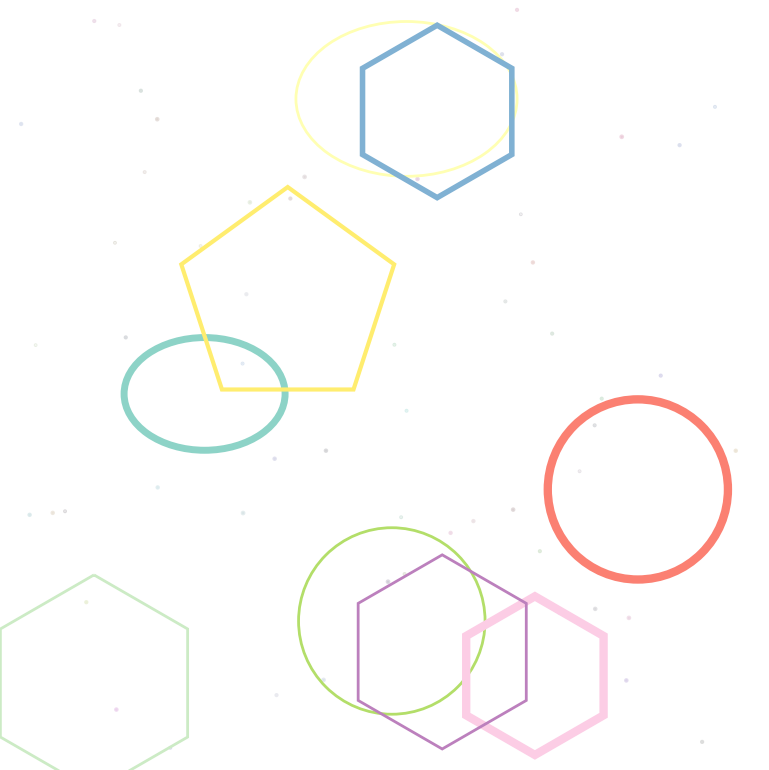[{"shape": "oval", "thickness": 2.5, "radius": 0.52, "center": [0.266, 0.488]}, {"shape": "oval", "thickness": 1, "radius": 0.72, "center": [0.528, 0.872]}, {"shape": "circle", "thickness": 3, "radius": 0.58, "center": [0.828, 0.364]}, {"shape": "hexagon", "thickness": 2, "radius": 0.56, "center": [0.568, 0.855]}, {"shape": "circle", "thickness": 1, "radius": 0.61, "center": [0.509, 0.194]}, {"shape": "hexagon", "thickness": 3, "radius": 0.52, "center": [0.695, 0.123]}, {"shape": "hexagon", "thickness": 1, "radius": 0.63, "center": [0.574, 0.153]}, {"shape": "hexagon", "thickness": 1, "radius": 0.7, "center": [0.122, 0.113]}, {"shape": "pentagon", "thickness": 1.5, "radius": 0.73, "center": [0.374, 0.612]}]